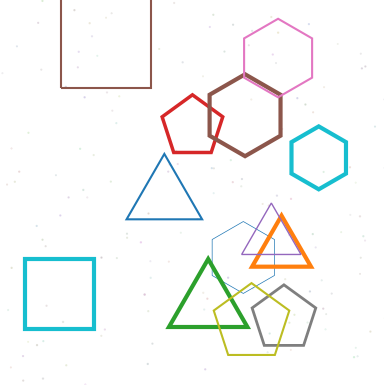[{"shape": "triangle", "thickness": 1.5, "radius": 0.57, "center": [0.427, 0.487]}, {"shape": "hexagon", "thickness": 0.5, "radius": 0.47, "center": [0.632, 0.331]}, {"shape": "triangle", "thickness": 3, "radius": 0.44, "center": [0.731, 0.352]}, {"shape": "triangle", "thickness": 3, "radius": 0.59, "center": [0.541, 0.21]}, {"shape": "pentagon", "thickness": 2.5, "radius": 0.41, "center": [0.5, 0.671]}, {"shape": "triangle", "thickness": 1, "radius": 0.45, "center": [0.705, 0.384]}, {"shape": "square", "thickness": 1.5, "radius": 0.59, "center": [0.276, 0.889]}, {"shape": "hexagon", "thickness": 3, "radius": 0.53, "center": [0.637, 0.701]}, {"shape": "hexagon", "thickness": 1.5, "radius": 0.51, "center": [0.722, 0.849]}, {"shape": "pentagon", "thickness": 2, "radius": 0.43, "center": [0.738, 0.173]}, {"shape": "pentagon", "thickness": 1.5, "radius": 0.52, "center": [0.653, 0.161]}, {"shape": "hexagon", "thickness": 3, "radius": 0.41, "center": [0.828, 0.59]}, {"shape": "square", "thickness": 3, "radius": 0.45, "center": [0.154, 0.236]}]